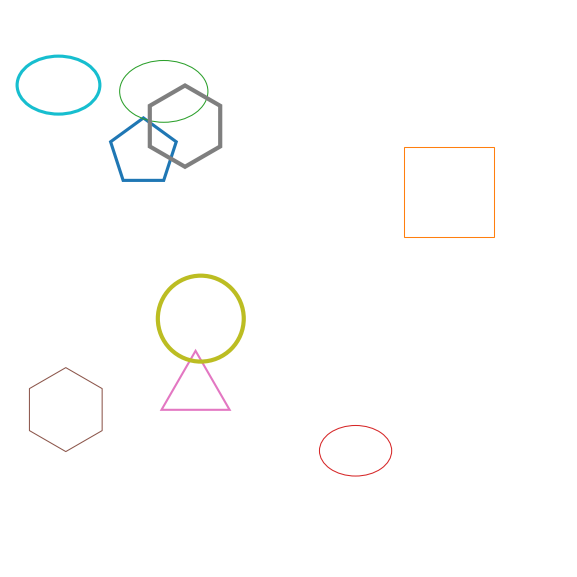[{"shape": "pentagon", "thickness": 1.5, "radius": 0.3, "center": [0.248, 0.735]}, {"shape": "square", "thickness": 0.5, "radius": 0.39, "center": [0.778, 0.667]}, {"shape": "oval", "thickness": 0.5, "radius": 0.38, "center": [0.284, 0.841]}, {"shape": "oval", "thickness": 0.5, "radius": 0.31, "center": [0.616, 0.219]}, {"shape": "hexagon", "thickness": 0.5, "radius": 0.36, "center": [0.114, 0.29]}, {"shape": "triangle", "thickness": 1, "radius": 0.34, "center": [0.339, 0.324]}, {"shape": "hexagon", "thickness": 2, "radius": 0.35, "center": [0.32, 0.781]}, {"shape": "circle", "thickness": 2, "radius": 0.37, "center": [0.348, 0.447]}, {"shape": "oval", "thickness": 1.5, "radius": 0.36, "center": [0.101, 0.852]}]